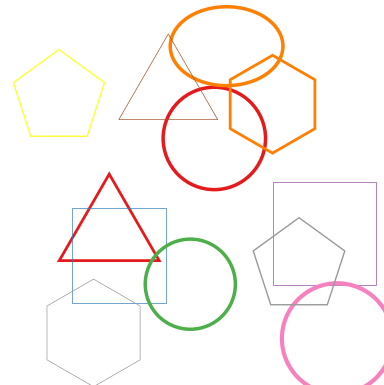[{"shape": "circle", "thickness": 2.5, "radius": 0.66, "center": [0.557, 0.64]}, {"shape": "triangle", "thickness": 2, "radius": 0.75, "center": [0.284, 0.398]}, {"shape": "square", "thickness": 0.5, "radius": 0.61, "center": [0.309, 0.337]}, {"shape": "circle", "thickness": 2.5, "radius": 0.59, "center": [0.494, 0.262]}, {"shape": "square", "thickness": 0.5, "radius": 0.67, "center": [0.842, 0.394]}, {"shape": "hexagon", "thickness": 2, "radius": 0.64, "center": [0.708, 0.729]}, {"shape": "oval", "thickness": 2.5, "radius": 0.73, "center": [0.589, 0.88]}, {"shape": "pentagon", "thickness": 1, "radius": 0.62, "center": [0.153, 0.747]}, {"shape": "triangle", "thickness": 0.5, "radius": 0.74, "center": [0.437, 0.763]}, {"shape": "circle", "thickness": 3, "radius": 0.72, "center": [0.876, 0.121]}, {"shape": "hexagon", "thickness": 0.5, "radius": 0.7, "center": [0.243, 0.135]}, {"shape": "pentagon", "thickness": 1, "radius": 0.62, "center": [0.777, 0.31]}]